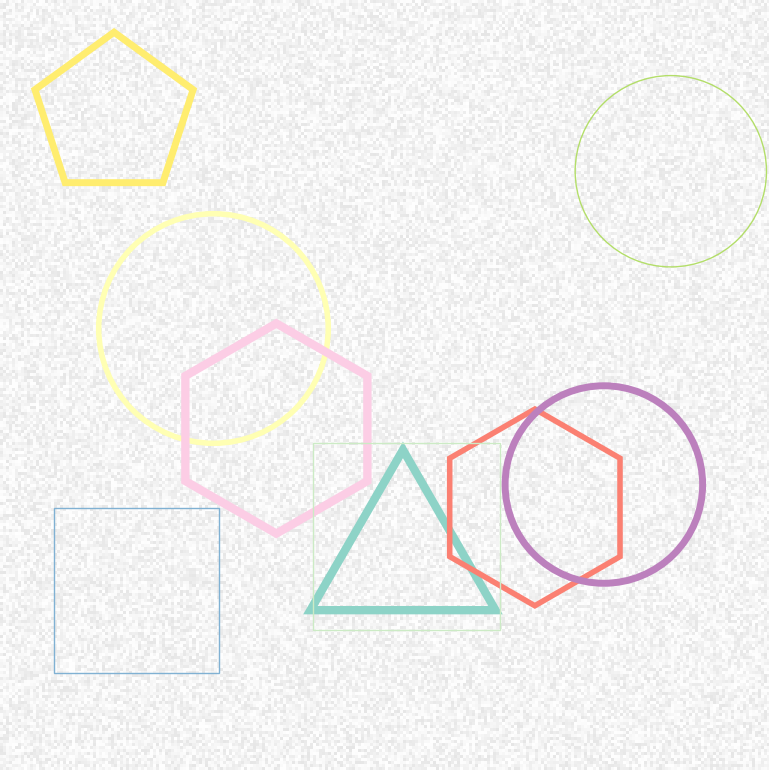[{"shape": "triangle", "thickness": 3, "radius": 0.69, "center": [0.523, 0.277]}, {"shape": "circle", "thickness": 2, "radius": 0.75, "center": [0.277, 0.573]}, {"shape": "hexagon", "thickness": 2, "radius": 0.64, "center": [0.695, 0.341]}, {"shape": "square", "thickness": 0.5, "radius": 0.54, "center": [0.178, 0.233]}, {"shape": "circle", "thickness": 0.5, "radius": 0.62, "center": [0.871, 0.778]}, {"shape": "hexagon", "thickness": 3, "radius": 0.68, "center": [0.359, 0.444]}, {"shape": "circle", "thickness": 2.5, "radius": 0.64, "center": [0.784, 0.371]}, {"shape": "square", "thickness": 0.5, "radius": 0.61, "center": [0.528, 0.304]}, {"shape": "pentagon", "thickness": 2.5, "radius": 0.54, "center": [0.148, 0.85]}]